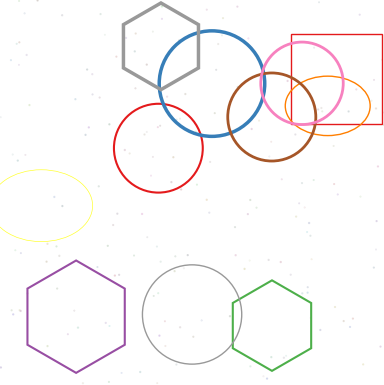[{"shape": "square", "thickness": 1, "radius": 0.59, "center": [0.874, 0.794]}, {"shape": "circle", "thickness": 1.5, "radius": 0.58, "center": [0.411, 0.615]}, {"shape": "circle", "thickness": 2.5, "radius": 0.69, "center": [0.551, 0.783]}, {"shape": "hexagon", "thickness": 1.5, "radius": 0.59, "center": [0.706, 0.154]}, {"shape": "hexagon", "thickness": 1.5, "radius": 0.73, "center": [0.198, 0.177]}, {"shape": "oval", "thickness": 1, "radius": 0.55, "center": [0.851, 0.725]}, {"shape": "oval", "thickness": 0.5, "radius": 0.67, "center": [0.107, 0.466]}, {"shape": "circle", "thickness": 2, "radius": 0.57, "center": [0.706, 0.696]}, {"shape": "circle", "thickness": 2, "radius": 0.54, "center": [0.784, 0.784]}, {"shape": "hexagon", "thickness": 2.5, "radius": 0.56, "center": [0.418, 0.88]}, {"shape": "circle", "thickness": 1, "radius": 0.64, "center": [0.499, 0.183]}]